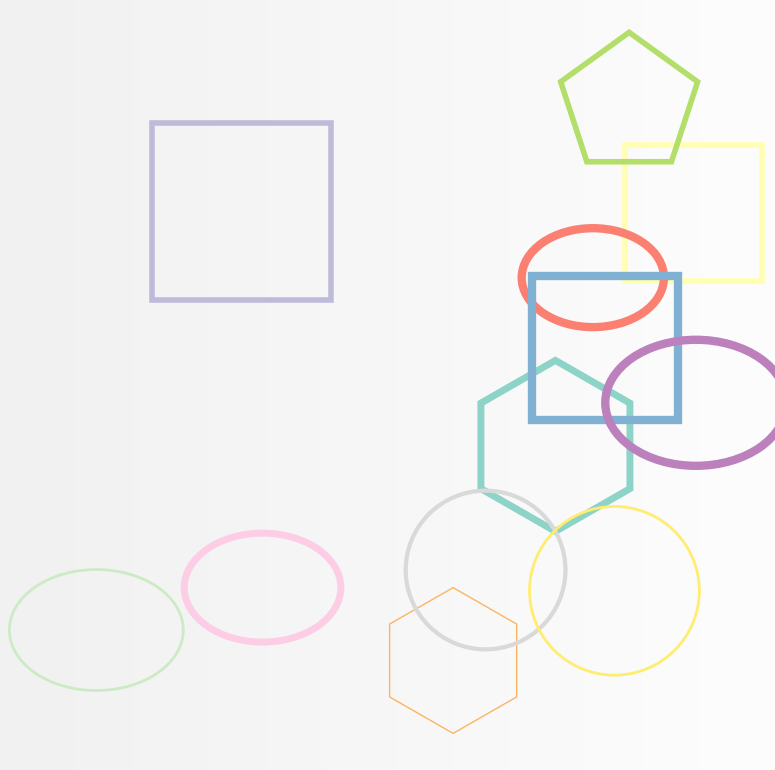[{"shape": "hexagon", "thickness": 2.5, "radius": 0.56, "center": [0.717, 0.421]}, {"shape": "square", "thickness": 2, "radius": 0.44, "center": [0.895, 0.723]}, {"shape": "square", "thickness": 2, "radius": 0.58, "center": [0.311, 0.725]}, {"shape": "oval", "thickness": 3, "radius": 0.46, "center": [0.765, 0.639]}, {"shape": "square", "thickness": 3, "radius": 0.47, "center": [0.781, 0.548]}, {"shape": "hexagon", "thickness": 0.5, "radius": 0.47, "center": [0.585, 0.142]}, {"shape": "pentagon", "thickness": 2, "radius": 0.46, "center": [0.812, 0.865]}, {"shape": "oval", "thickness": 2.5, "radius": 0.51, "center": [0.339, 0.237]}, {"shape": "circle", "thickness": 1.5, "radius": 0.52, "center": [0.627, 0.26]}, {"shape": "oval", "thickness": 3, "radius": 0.58, "center": [0.898, 0.477]}, {"shape": "oval", "thickness": 1, "radius": 0.56, "center": [0.124, 0.182]}, {"shape": "circle", "thickness": 1, "radius": 0.55, "center": [0.793, 0.233]}]